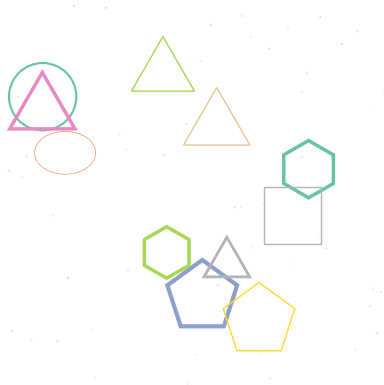[{"shape": "hexagon", "thickness": 2.5, "radius": 0.37, "center": [0.801, 0.561]}, {"shape": "circle", "thickness": 1.5, "radius": 0.44, "center": [0.111, 0.749]}, {"shape": "oval", "thickness": 0.5, "radius": 0.4, "center": [0.169, 0.603]}, {"shape": "pentagon", "thickness": 3, "radius": 0.48, "center": [0.525, 0.23]}, {"shape": "triangle", "thickness": 2.5, "radius": 0.49, "center": [0.11, 0.714]}, {"shape": "triangle", "thickness": 1, "radius": 0.47, "center": [0.423, 0.811]}, {"shape": "hexagon", "thickness": 2.5, "radius": 0.33, "center": [0.433, 0.344]}, {"shape": "pentagon", "thickness": 1, "radius": 0.49, "center": [0.673, 0.168]}, {"shape": "triangle", "thickness": 1, "radius": 0.5, "center": [0.563, 0.673]}, {"shape": "triangle", "thickness": 2, "radius": 0.34, "center": [0.589, 0.315]}, {"shape": "square", "thickness": 1, "radius": 0.37, "center": [0.759, 0.441]}]